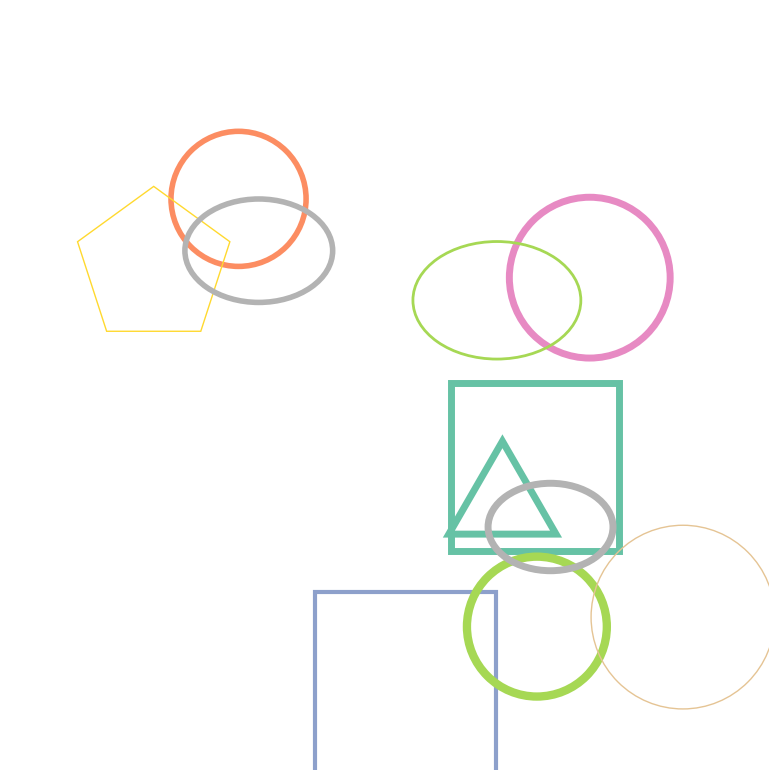[{"shape": "square", "thickness": 2.5, "radius": 0.55, "center": [0.695, 0.394]}, {"shape": "triangle", "thickness": 2.5, "radius": 0.4, "center": [0.653, 0.347]}, {"shape": "circle", "thickness": 2, "radius": 0.44, "center": [0.31, 0.742]}, {"shape": "square", "thickness": 1.5, "radius": 0.59, "center": [0.527, 0.114]}, {"shape": "circle", "thickness": 2.5, "radius": 0.52, "center": [0.766, 0.639]}, {"shape": "oval", "thickness": 1, "radius": 0.55, "center": [0.645, 0.61]}, {"shape": "circle", "thickness": 3, "radius": 0.45, "center": [0.697, 0.186]}, {"shape": "pentagon", "thickness": 0.5, "radius": 0.52, "center": [0.2, 0.654]}, {"shape": "circle", "thickness": 0.5, "radius": 0.6, "center": [0.887, 0.199]}, {"shape": "oval", "thickness": 2, "radius": 0.48, "center": [0.336, 0.674]}, {"shape": "oval", "thickness": 2.5, "radius": 0.41, "center": [0.715, 0.316]}]